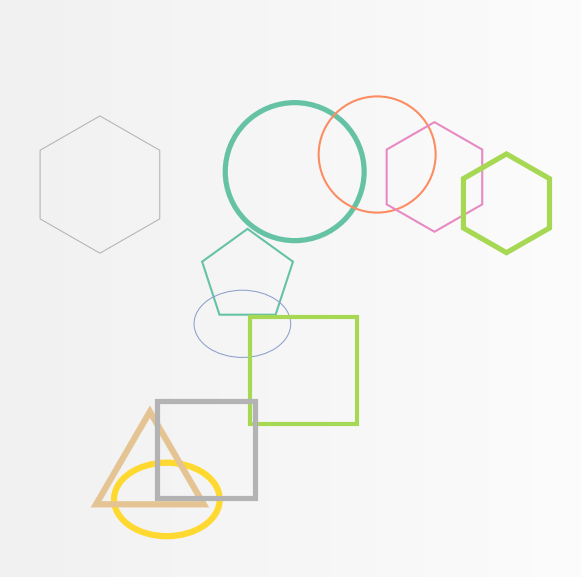[{"shape": "circle", "thickness": 2.5, "radius": 0.6, "center": [0.507, 0.702]}, {"shape": "pentagon", "thickness": 1, "radius": 0.41, "center": [0.426, 0.521]}, {"shape": "circle", "thickness": 1, "radius": 0.5, "center": [0.649, 0.732]}, {"shape": "oval", "thickness": 0.5, "radius": 0.42, "center": [0.417, 0.438]}, {"shape": "hexagon", "thickness": 1, "radius": 0.47, "center": [0.747, 0.693]}, {"shape": "square", "thickness": 2, "radius": 0.46, "center": [0.522, 0.358]}, {"shape": "hexagon", "thickness": 2.5, "radius": 0.43, "center": [0.871, 0.647]}, {"shape": "oval", "thickness": 3, "radius": 0.45, "center": [0.287, 0.134]}, {"shape": "triangle", "thickness": 3, "radius": 0.53, "center": [0.258, 0.179]}, {"shape": "square", "thickness": 2.5, "radius": 0.42, "center": [0.354, 0.221]}, {"shape": "hexagon", "thickness": 0.5, "radius": 0.59, "center": [0.172, 0.68]}]